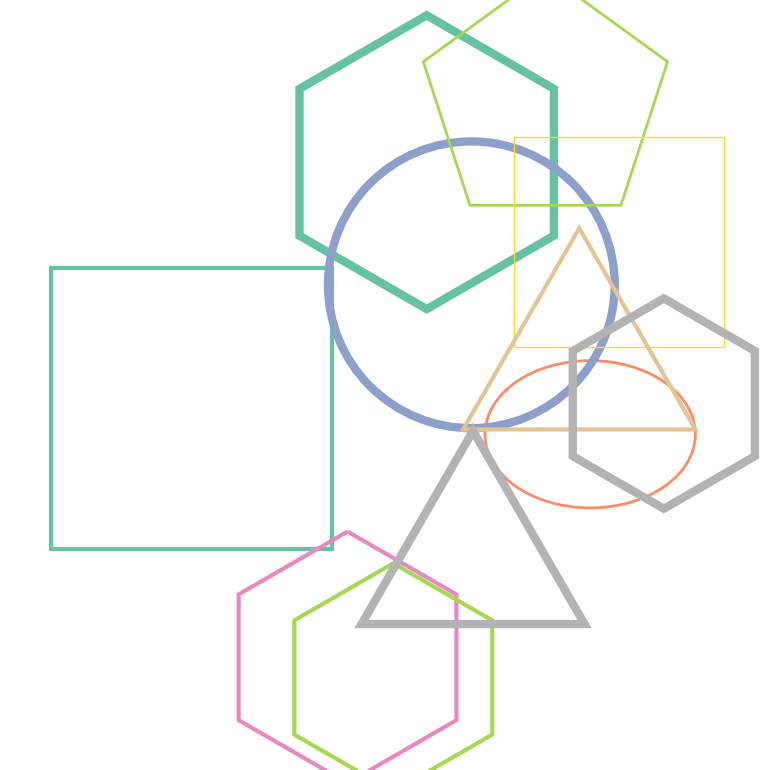[{"shape": "square", "thickness": 1.5, "radius": 0.91, "center": [0.248, 0.47]}, {"shape": "hexagon", "thickness": 3, "radius": 0.95, "center": [0.554, 0.789]}, {"shape": "oval", "thickness": 1, "radius": 0.68, "center": [0.766, 0.436]}, {"shape": "circle", "thickness": 3, "radius": 0.93, "center": [0.612, 0.63]}, {"shape": "hexagon", "thickness": 1.5, "radius": 0.82, "center": [0.451, 0.146]}, {"shape": "hexagon", "thickness": 1.5, "radius": 0.74, "center": [0.511, 0.12]}, {"shape": "pentagon", "thickness": 1, "radius": 0.83, "center": [0.708, 0.868]}, {"shape": "square", "thickness": 0.5, "radius": 0.68, "center": [0.804, 0.686]}, {"shape": "triangle", "thickness": 1.5, "radius": 0.87, "center": [0.752, 0.529]}, {"shape": "hexagon", "thickness": 3, "radius": 0.68, "center": [0.862, 0.476]}, {"shape": "triangle", "thickness": 3, "radius": 0.84, "center": [0.614, 0.273]}]